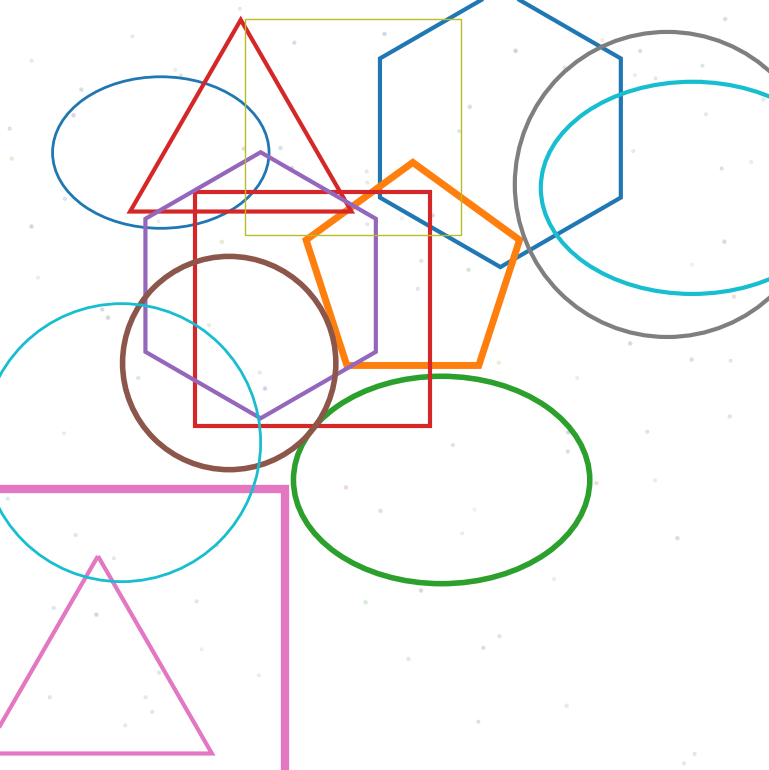[{"shape": "hexagon", "thickness": 1.5, "radius": 0.9, "center": [0.65, 0.834]}, {"shape": "oval", "thickness": 1, "radius": 0.7, "center": [0.209, 0.802]}, {"shape": "pentagon", "thickness": 2.5, "radius": 0.73, "center": [0.536, 0.643]}, {"shape": "oval", "thickness": 2, "radius": 0.96, "center": [0.574, 0.377]}, {"shape": "square", "thickness": 1.5, "radius": 0.76, "center": [0.406, 0.599]}, {"shape": "triangle", "thickness": 1.5, "radius": 0.83, "center": [0.313, 0.808]}, {"shape": "hexagon", "thickness": 1.5, "radius": 0.86, "center": [0.338, 0.63]}, {"shape": "circle", "thickness": 2, "radius": 0.69, "center": [0.298, 0.529]}, {"shape": "square", "thickness": 3, "radius": 0.97, "center": [0.176, 0.171]}, {"shape": "triangle", "thickness": 1.5, "radius": 0.85, "center": [0.127, 0.107]}, {"shape": "circle", "thickness": 1.5, "radius": 0.99, "center": [0.867, 0.76]}, {"shape": "square", "thickness": 0.5, "radius": 0.7, "center": [0.458, 0.835]}, {"shape": "circle", "thickness": 1, "radius": 0.9, "center": [0.158, 0.425]}, {"shape": "oval", "thickness": 1.5, "radius": 0.98, "center": [0.899, 0.756]}]